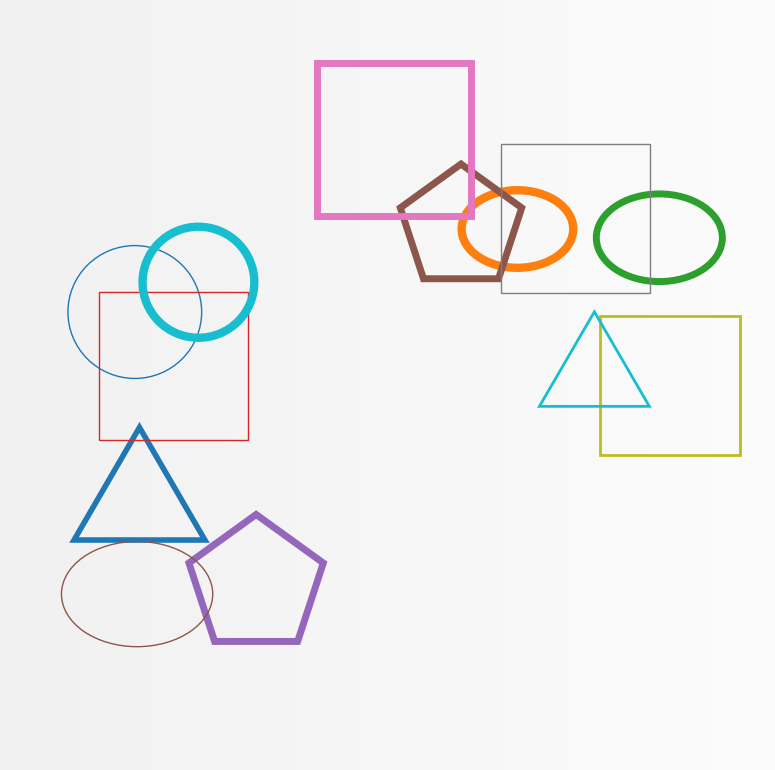[{"shape": "triangle", "thickness": 2, "radius": 0.49, "center": [0.18, 0.347]}, {"shape": "circle", "thickness": 0.5, "radius": 0.43, "center": [0.174, 0.595]}, {"shape": "oval", "thickness": 3, "radius": 0.36, "center": [0.668, 0.703]}, {"shape": "oval", "thickness": 2.5, "radius": 0.41, "center": [0.851, 0.691]}, {"shape": "square", "thickness": 0.5, "radius": 0.48, "center": [0.224, 0.525]}, {"shape": "pentagon", "thickness": 2.5, "radius": 0.46, "center": [0.33, 0.241]}, {"shape": "pentagon", "thickness": 2.5, "radius": 0.41, "center": [0.595, 0.705]}, {"shape": "oval", "thickness": 0.5, "radius": 0.49, "center": [0.177, 0.228]}, {"shape": "square", "thickness": 2.5, "radius": 0.5, "center": [0.508, 0.819]}, {"shape": "square", "thickness": 0.5, "radius": 0.48, "center": [0.743, 0.716]}, {"shape": "square", "thickness": 1, "radius": 0.45, "center": [0.865, 0.499]}, {"shape": "triangle", "thickness": 1, "radius": 0.41, "center": [0.767, 0.513]}, {"shape": "circle", "thickness": 3, "radius": 0.36, "center": [0.256, 0.633]}]